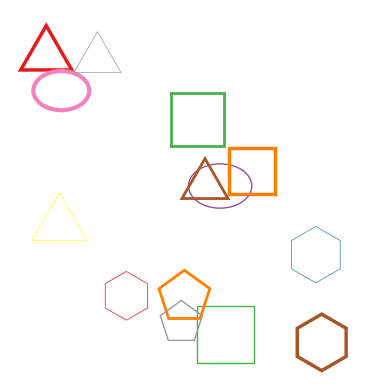[{"shape": "hexagon", "thickness": 0.5, "radius": 0.32, "center": [0.328, 0.232]}, {"shape": "triangle", "thickness": 2.5, "radius": 0.38, "center": [0.12, 0.857]}, {"shape": "hexagon", "thickness": 0.5, "radius": 0.37, "center": [0.82, 0.338]}, {"shape": "square", "thickness": 2, "radius": 0.34, "center": [0.513, 0.69]}, {"shape": "square", "thickness": 1, "radius": 0.37, "center": [0.585, 0.132]}, {"shape": "oval", "thickness": 1, "radius": 0.41, "center": [0.572, 0.517]}, {"shape": "square", "thickness": 2.5, "radius": 0.3, "center": [0.654, 0.556]}, {"shape": "pentagon", "thickness": 2, "radius": 0.35, "center": [0.479, 0.229]}, {"shape": "triangle", "thickness": 0.5, "radius": 0.41, "center": [0.154, 0.417]}, {"shape": "hexagon", "thickness": 2.5, "radius": 0.37, "center": [0.836, 0.111]}, {"shape": "triangle", "thickness": 2, "radius": 0.35, "center": [0.532, 0.519]}, {"shape": "oval", "thickness": 3, "radius": 0.36, "center": [0.159, 0.765]}, {"shape": "triangle", "thickness": 0.5, "radius": 0.35, "center": [0.253, 0.847]}, {"shape": "pentagon", "thickness": 1, "radius": 0.29, "center": [0.471, 0.162]}]